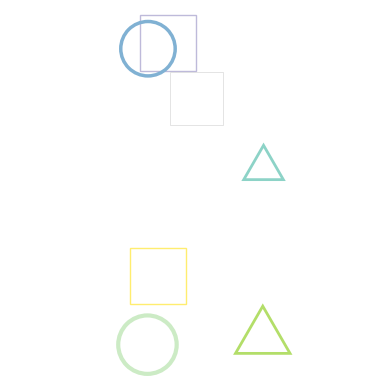[{"shape": "triangle", "thickness": 2, "radius": 0.3, "center": [0.685, 0.563]}, {"shape": "square", "thickness": 1, "radius": 0.37, "center": [0.436, 0.888]}, {"shape": "circle", "thickness": 2.5, "radius": 0.35, "center": [0.384, 0.873]}, {"shape": "triangle", "thickness": 2, "radius": 0.41, "center": [0.683, 0.123]}, {"shape": "square", "thickness": 0.5, "radius": 0.35, "center": [0.511, 0.743]}, {"shape": "circle", "thickness": 3, "radius": 0.38, "center": [0.383, 0.105]}, {"shape": "square", "thickness": 1, "radius": 0.36, "center": [0.411, 0.283]}]